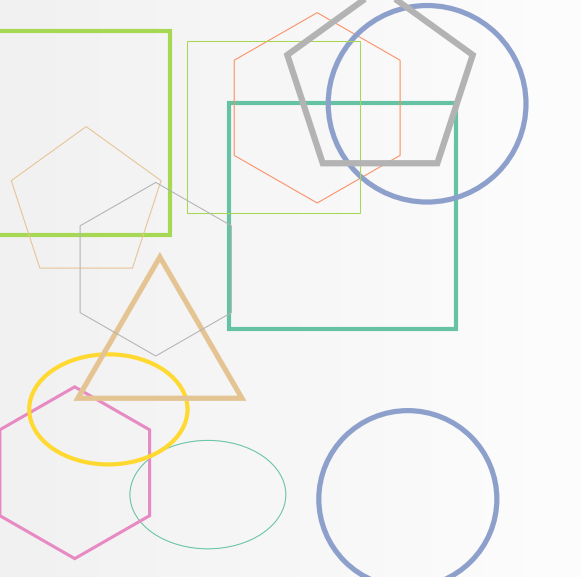[{"shape": "square", "thickness": 2, "radius": 0.98, "center": [0.589, 0.625]}, {"shape": "oval", "thickness": 0.5, "radius": 0.67, "center": [0.358, 0.143]}, {"shape": "hexagon", "thickness": 0.5, "radius": 0.82, "center": [0.546, 0.812]}, {"shape": "circle", "thickness": 2.5, "radius": 0.85, "center": [0.735, 0.819]}, {"shape": "circle", "thickness": 2.5, "radius": 0.77, "center": [0.702, 0.135]}, {"shape": "hexagon", "thickness": 1.5, "radius": 0.74, "center": [0.129, 0.181]}, {"shape": "square", "thickness": 0.5, "radius": 0.75, "center": [0.471, 0.779]}, {"shape": "square", "thickness": 2, "radius": 0.88, "center": [0.116, 0.769]}, {"shape": "oval", "thickness": 2, "radius": 0.68, "center": [0.186, 0.29]}, {"shape": "pentagon", "thickness": 0.5, "radius": 0.68, "center": [0.148, 0.644]}, {"shape": "triangle", "thickness": 2.5, "radius": 0.82, "center": [0.275, 0.391]}, {"shape": "pentagon", "thickness": 3, "radius": 0.84, "center": [0.654, 0.852]}, {"shape": "hexagon", "thickness": 0.5, "radius": 0.75, "center": [0.268, 0.533]}]